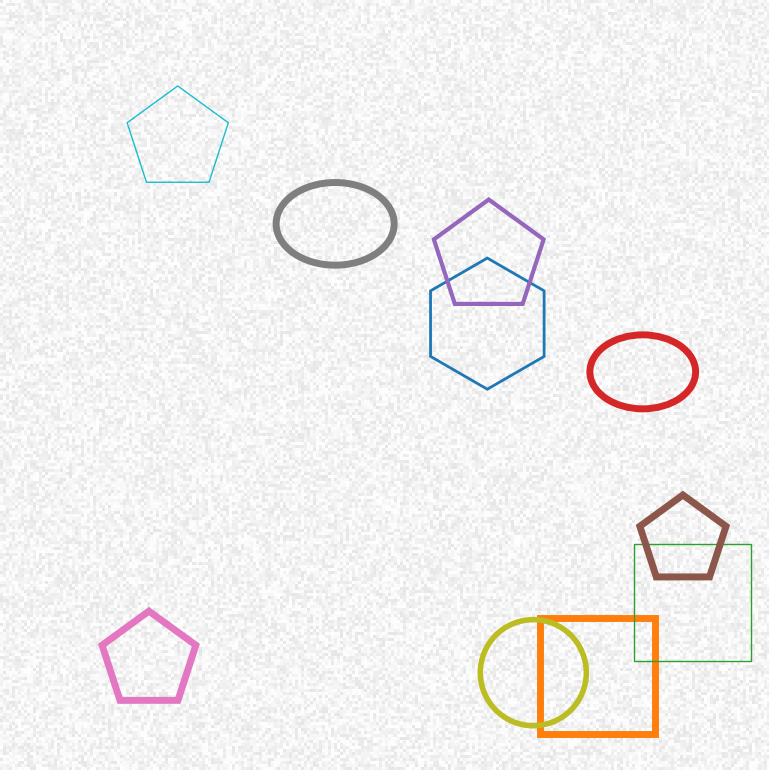[{"shape": "hexagon", "thickness": 1, "radius": 0.43, "center": [0.633, 0.58]}, {"shape": "square", "thickness": 2.5, "radius": 0.37, "center": [0.776, 0.122]}, {"shape": "square", "thickness": 0.5, "radius": 0.38, "center": [0.899, 0.217]}, {"shape": "oval", "thickness": 2.5, "radius": 0.34, "center": [0.835, 0.517]}, {"shape": "pentagon", "thickness": 1.5, "radius": 0.37, "center": [0.635, 0.666]}, {"shape": "pentagon", "thickness": 2.5, "radius": 0.29, "center": [0.887, 0.298]}, {"shape": "pentagon", "thickness": 2.5, "radius": 0.32, "center": [0.193, 0.142]}, {"shape": "oval", "thickness": 2.5, "radius": 0.38, "center": [0.435, 0.709]}, {"shape": "circle", "thickness": 2, "radius": 0.34, "center": [0.693, 0.126]}, {"shape": "pentagon", "thickness": 0.5, "radius": 0.35, "center": [0.231, 0.819]}]